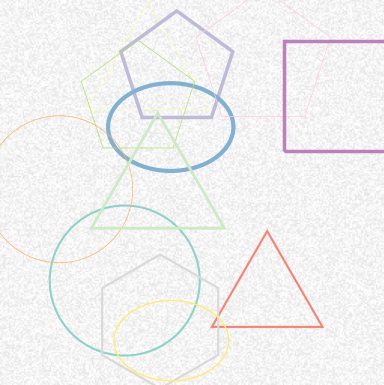[{"shape": "circle", "thickness": 1.5, "radius": 0.97, "center": [0.324, 0.271]}, {"shape": "triangle", "thickness": 0.5, "radius": 0.93, "center": [0.385, 0.81]}, {"shape": "pentagon", "thickness": 2.5, "radius": 0.76, "center": [0.459, 0.819]}, {"shape": "triangle", "thickness": 1.5, "radius": 0.83, "center": [0.694, 0.234]}, {"shape": "oval", "thickness": 3, "radius": 0.81, "center": [0.443, 0.67]}, {"shape": "circle", "thickness": 0.5, "radius": 0.95, "center": [0.154, 0.508]}, {"shape": "pentagon", "thickness": 0.5, "radius": 0.77, "center": [0.358, 0.741]}, {"shape": "pentagon", "thickness": 0.5, "radius": 0.92, "center": [0.684, 0.846]}, {"shape": "hexagon", "thickness": 1.5, "radius": 0.87, "center": [0.416, 0.165]}, {"shape": "square", "thickness": 2.5, "radius": 0.72, "center": [0.88, 0.75]}, {"shape": "triangle", "thickness": 2, "radius": 1.0, "center": [0.41, 0.507]}, {"shape": "oval", "thickness": 1, "radius": 0.74, "center": [0.445, 0.115]}]